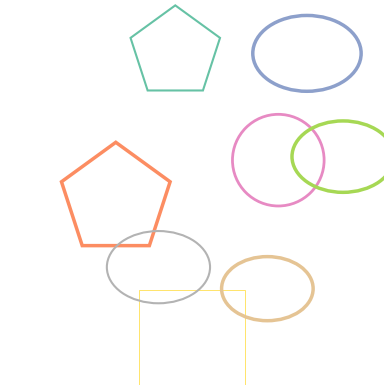[{"shape": "pentagon", "thickness": 1.5, "radius": 0.61, "center": [0.455, 0.864]}, {"shape": "pentagon", "thickness": 2.5, "radius": 0.74, "center": [0.301, 0.482]}, {"shape": "oval", "thickness": 2.5, "radius": 0.7, "center": [0.797, 0.861]}, {"shape": "circle", "thickness": 2, "radius": 0.6, "center": [0.723, 0.584]}, {"shape": "oval", "thickness": 2.5, "radius": 0.66, "center": [0.891, 0.593]}, {"shape": "square", "thickness": 0.5, "radius": 0.69, "center": [0.499, 0.109]}, {"shape": "oval", "thickness": 2.5, "radius": 0.59, "center": [0.694, 0.25]}, {"shape": "oval", "thickness": 1.5, "radius": 0.67, "center": [0.412, 0.306]}]